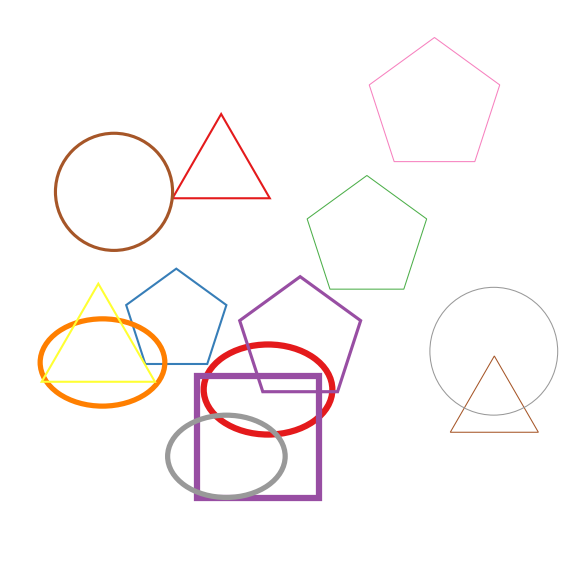[{"shape": "triangle", "thickness": 1, "radius": 0.49, "center": [0.383, 0.704]}, {"shape": "oval", "thickness": 3, "radius": 0.56, "center": [0.464, 0.325]}, {"shape": "pentagon", "thickness": 1, "radius": 0.46, "center": [0.305, 0.443]}, {"shape": "pentagon", "thickness": 0.5, "radius": 0.54, "center": [0.635, 0.586]}, {"shape": "pentagon", "thickness": 1.5, "radius": 0.55, "center": [0.52, 0.41]}, {"shape": "square", "thickness": 3, "radius": 0.53, "center": [0.447, 0.243]}, {"shape": "oval", "thickness": 2.5, "radius": 0.54, "center": [0.177, 0.371]}, {"shape": "triangle", "thickness": 1, "radius": 0.57, "center": [0.17, 0.395]}, {"shape": "triangle", "thickness": 0.5, "radius": 0.44, "center": [0.856, 0.295]}, {"shape": "circle", "thickness": 1.5, "radius": 0.51, "center": [0.197, 0.667]}, {"shape": "pentagon", "thickness": 0.5, "radius": 0.59, "center": [0.752, 0.815]}, {"shape": "oval", "thickness": 2.5, "radius": 0.51, "center": [0.392, 0.209]}, {"shape": "circle", "thickness": 0.5, "radius": 0.55, "center": [0.855, 0.391]}]